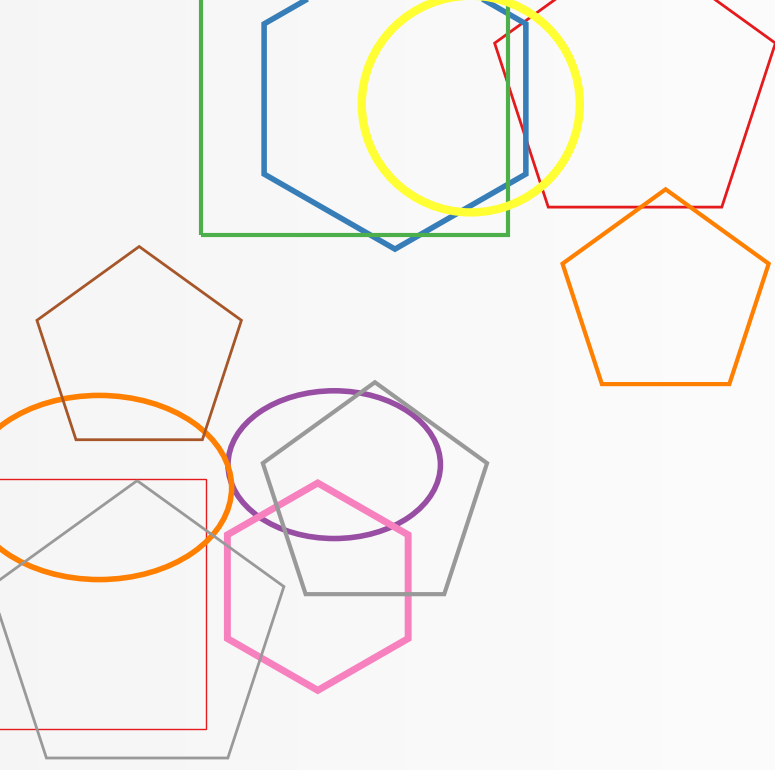[{"shape": "square", "thickness": 0.5, "radius": 0.81, "center": [0.103, 0.216]}, {"shape": "pentagon", "thickness": 1, "radius": 0.95, "center": [0.819, 0.885]}, {"shape": "hexagon", "thickness": 2, "radius": 0.97, "center": [0.51, 0.871]}, {"shape": "square", "thickness": 1.5, "radius": 0.99, "center": [0.457, 0.892]}, {"shape": "oval", "thickness": 2, "radius": 0.69, "center": [0.431, 0.397]}, {"shape": "pentagon", "thickness": 1.5, "radius": 0.7, "center": [0.859, 0.614]}, {"shape": "oval", "thickness": 2, "radius": 0.85, "center": [0.128, 0.367]}, {"shape": "circle", "thickness": 3, "radius": 0.7, "center": [0.607, 0.865]}, {"shape": "pentagon", "thickness": 1, "radius": 0.69, "center": [0.18, 0.541]}, {"shape": "hexagon", "thickness": 2.5, "radius": 0.67, "center": [0.41, 0.238]}, {"shape": "pentagon", "thickness": 1.5, "radius": 0.76, "center": [0.484, 0.351]}, {"shape": "pentagon", "thickness": 1, "radius": 1.0, "center": [0.177, 0.177]}]